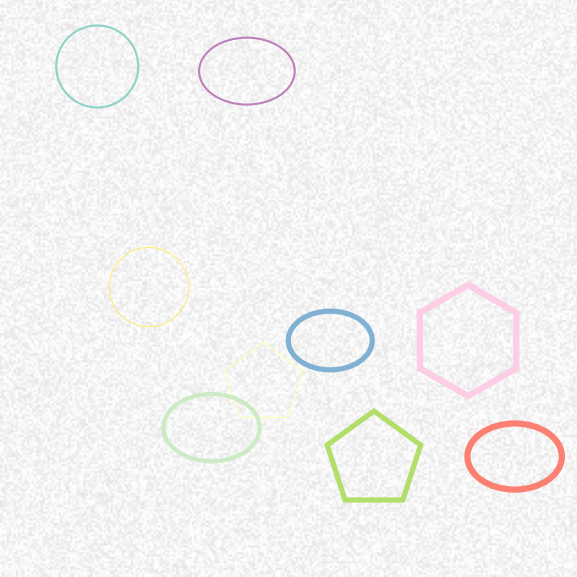[{"shape": "circle", "thickness": 1, "radius": 0.35, "center": [0.168, 0.884]}, {"shape": "pentagon", "thickness": 0.5, "radius": 0.36, "center": [0.456, 0.334]}, {"shape": "oval", "thickness": 3, "radius": 0.41, "center": [0.891, 0.209]}, {"shape": "oval", "thickness": 2.5, "radius": 0.36, "center": [0.572, 0.41]}, {"shape": "pentagon", "thickness": 2.5, "radius": 0.43, "center": [0.647, 0.202]}, {"shape": "hexagon", "thickness": 3, "radius": 0.48, "center": [0.81, 0.409]}, {"shape": "oval", "thickness": 1, "radius": 0.41, "center": [0.428, 0.876]}, {"shape": "oval", "thickness": 2, "radius": 0.42, "center": [0.366, 0.259]}, {"shape": "circle", "thickness": 0.5, "radius": 0.34, "center": [0.258, 0.502]}]